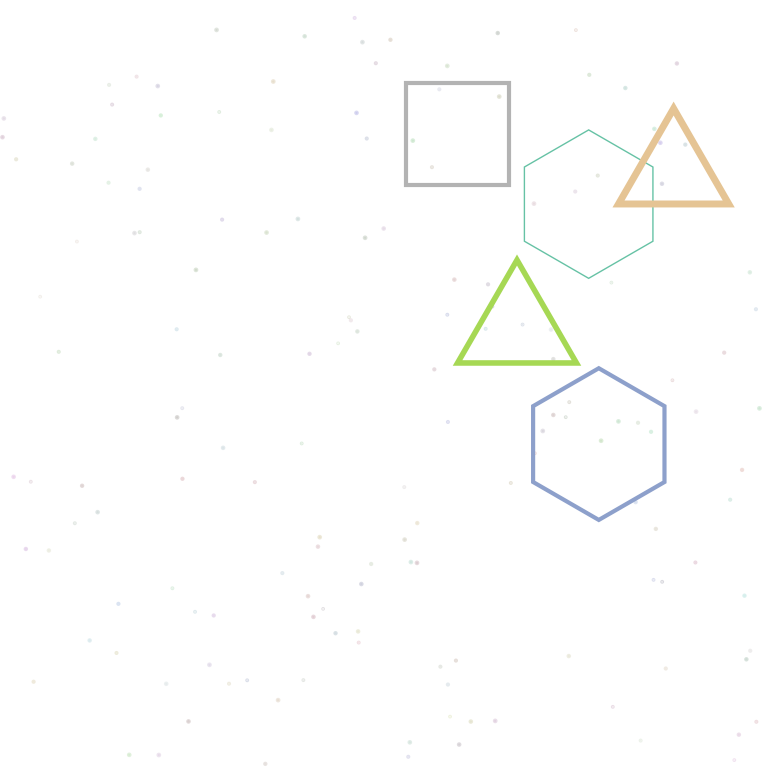[{"shape": "hexagon", "thickness": 0.5, "radius": 0.48, "center": [0.764, 0.735]}, {"shape": "hexagon", "thickness": 1.5, "radius": 0.49, "center": [0.778, 0.423]}, {"shape": "triangle", "thickness": 2, "radius": 0.45, "center": [0.671, 0.573]}, {"shape": "triangle", "thickness": 2.5, "radius": 0.41, "center": [0.875, 0.776]}, {"shape": "square", "thickness": 1.5, "radius": 0.33, "center": [0.594, 0.826]}]